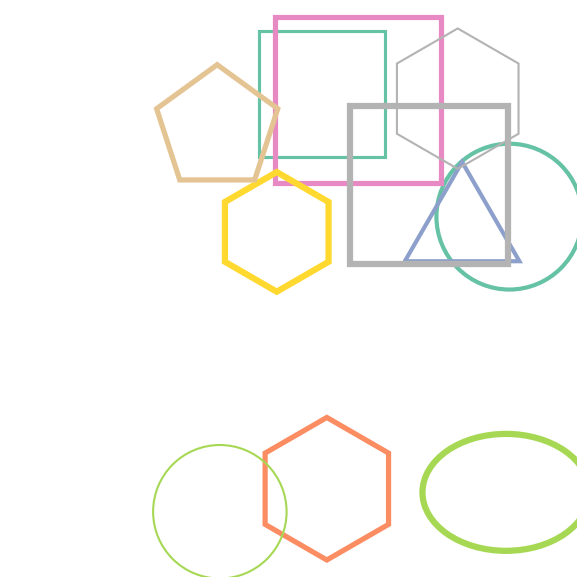[{"shape": "circle", "thickness": 2, "radius": 0.63, "center": [0.882, 0.624]}, {"shape": "square", "thickness": 1.5, "radius": 0.55, "center": [0.558, 0.837]}, {"shape": "hexagon", "thickness": 2.5, "radius": 0.62, "center": [0.566, 0.153]}, {"shape": "triangle", "thickness": 2, "radius": 0.57, "center": [0.8, 0.604]}, {"shape": "square", "thickness": 2.5, "radius": 0.72, "center": [0.62, 0.826]}, {"shape": "oval", "thickness": 3, "radius": 0.72, "center": [0.876, 0.147]}, {"shape": "circle", "thickness": 1, "radius": 0.58, "center": [0.381, 0.113]}, {"shape": "hexagon", "thickness": 3, "radius": 0.52, "center": [0.479, 0.598]}, {"shape": "pentagon", "thickness": 2.5, "radius": 0.55, "center": [0.376, 0.777]}, {"shape": "hexagon", "thickness": 1, "radius": 0.61, "center": [0.793, 0.828]}, {"shape": "square", "thickness": 3, "radius": 0.68, "center": [0.743, 0.678]}]